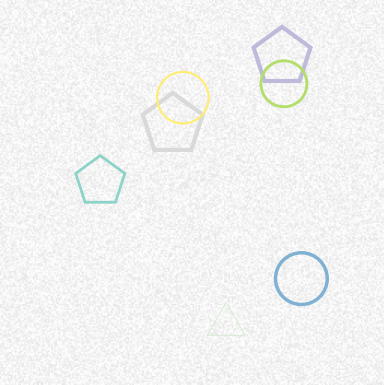[{"shape": "pentagon", "thickness": 2, "radius": 0.34, "center": [0.26, 0.529]}, {"shape": "pentagon", "thickness": 3, "radius": 0.39, "center": [0.733, 0.852]}, {"shape": "circle", "thickness": 2.5, "radius": 0.34, "center": [0.783, 0.276]}, {"shape": "circle", "thickness": 2, "radius": 0.3, "center": [0.737, 0.782]}, {"shape": "pentagon", "thickness": 3, "radius": 0.41, "center": [0.449, 0.677]}, {"shape": "triangle", "thickness": 0.5, "radius": 0.29, "center": [0.587, 0.157]}, {"shape": "circle", "thickness": 1.5, "radius": 0.34, "center": [0.475, 0.746]}]